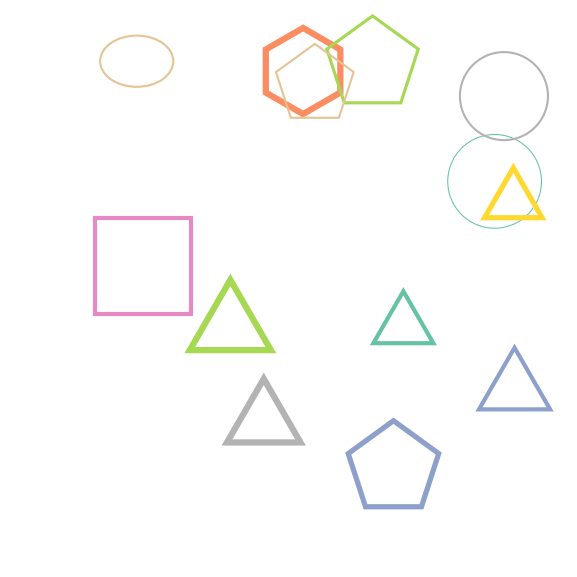[{"shape": "triangle", "thickness": 2, "radius": 0.3, "center": [0.698, 0.435]}, {"shape": "circle", "thickness": 0.5, "radius": 0.41, "center": [0.856, 0.685]}, {"shape": "hexagon", "thickness": 3, "radius": 0.37, "center": [0.525, 0.876]}, {"shape": "triangle", "thickness": 2, "radius": 0.36, "center": [0.891, 0.326]}, {"shape": "pentagon", "thickness": 2.5, "radius": 0.41, "center": [0.681, 0.188]}, {"shape": "square", "thickness": 2, "radius": 0.42, "center": [0.247, 0.539]}, {"shape": "pentagon", "thickness": 1.5, "radius": 0.42, "center": [0.645, 0.888]}, {"shape": "triangle", "thickness": 3, "radius": 0.41, "center": [0.399, 0.433]}, {"shape": "triangle", "thickness": 2.5, "radius": 0.29, "center": [0.889, 0.651]}, {"shape": "oval", "thickness": 1, "radius": 0.32, "center": [0.237, 0.893]}, {"shape": "pentagon", "thickness": 1, "radius": 0.35, "center": [0.545, 0.852]}, {"shape": "circle", "thickness": 1, "radius": 0.38, "center": [0.873, 0.833]}, {"shape": "triangle", "thickness": 3, "radius": 0.37, "center": [0.457, 0.27]}]